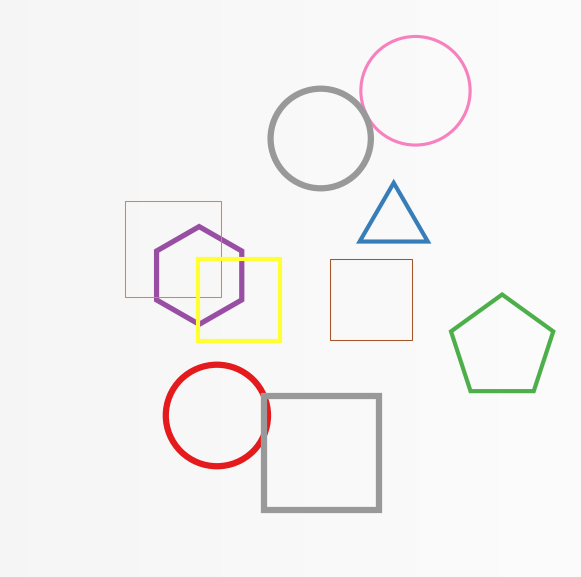[{"shape": "circle", "thickness": 3, "radius": 0.44, "center": [0.373, 0.28]}, {"shape": "triangle", "thickness": 2, "radius": 0.34, "center": [0.677, 0.615]}, {"shape": "pentagon", "thickness": 2, "radius": 0.46, "center": [0.864, 0.397]}, {"shape": "hexagon", "thickness": 2.5, "radius": 0.42, "center": [0.343, 0.522]}, {"shape": "square", "thickness": 0.5, "radius": 0.41, "center": [0.297, 0.568]}, {"shape": "square", "thickness": 2, "radius": 0.35, "center": [0.411, 0.479]}, {"shape": "square", "thickness": 0.5, "radius": 0.35, "center": [0.638, 0.48]}, {"shape": "circle", "thickness": 1.5, "radius": 0.47, "center": [0.715, 0.842]}, {"shape": "circle", "thickness": 3, "radius": 0.43, "center": [0.552, 0.759]}, {"shape": "square", "thickness": 3, "radius": 0.49, "center": [0.554, 0.215]}]